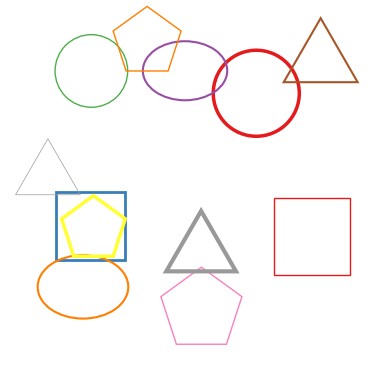[{"shape": "circle", "thickness": 2.5, "radius": 0.56, "center": [0.666, 0.758]}, {"shape": "square", "thickness": 1, "radius": 0.5, "center": [0.81, 0.386]}, {"shape": "square", "thickness": 2, "radius": 0.45, "center": [0.235, 0.413]}, {"shape": "circle", "thickness": 1, "radius": 0.47, "center": [0.237, 0.816]}, {"shape": "oval", "thickness": 1.5, "radius": 0.55, "center": [0.481, 0.816]}, {"shape": "oval", "thickness": 1.5, "radius": 0.59, "center": [0.216, 0.255]}, {"shape": "pentagon", "thickness": 1, "radius": 0.46, "center": [0.382, 0.891]}, {"shape": "pentagon", "thickness": 2.5, "radius": 0.43, "center": [0.243, 0.405]}, {"shape": "triangle", "thickness": 1.5, "radius": 0.55, "center": [0.833, 0.842]}, {"shape": "pentagon", "thickness": 1, "radius": 0.55, "center": [0.523, 0.195]}, {"shape": "triangle", "thickness": 0.5, "radius": 0.49, "center": [0.124, 0.543]}, {"shape": "triangle", "thickness": 3, "radius": 0.52, "center": [0.522, 0.347]}]